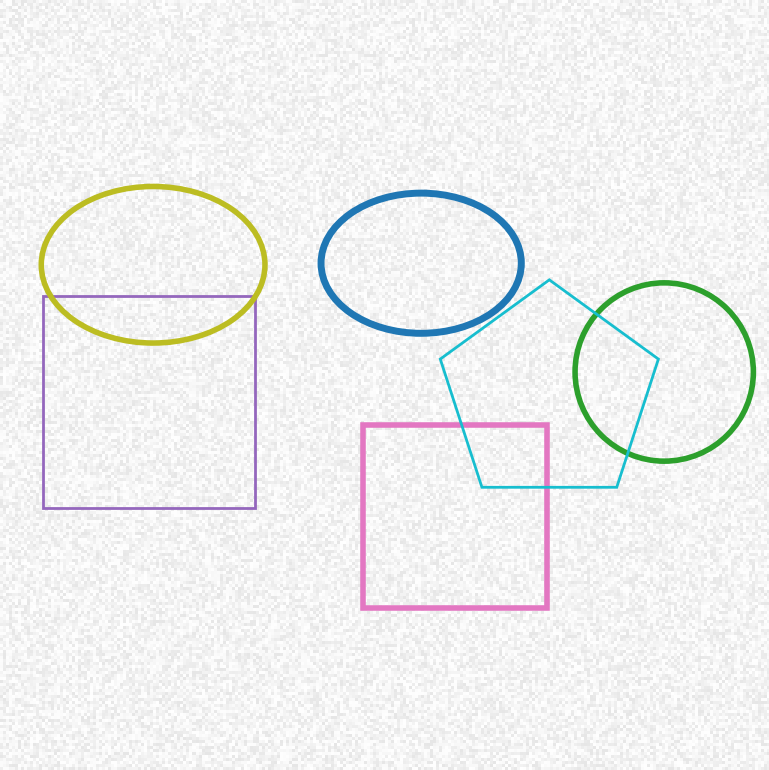[{"shape": "oval", "thickness": 2.5, "radius": 0.65, "center": [0.547, 0.658]}, {"shape": "circle", "thickness": 2, "radius": 0.58, "center": [0.863, 0.517]}, {"shape": "square", "thickness": 1, "radius": 0.69, "center": [0.194, 0.478]}, {"shape": "square", "thickness": 2, "radius": 0.6, "center": [0.591, 0.329]}, {"shape": "oval", "thickness": 2, "radius": 0.73, "center": [0.199, 0.656]}, {"shape": "pentagon", "thickness": 1, "radius": 0.74, "center": [0.713, 0.488]}]